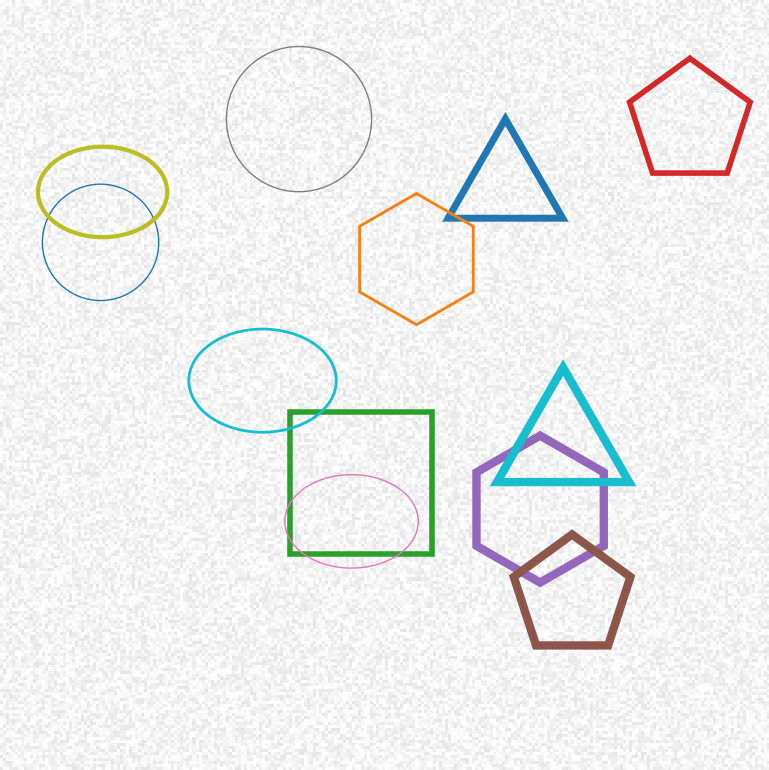[{"shape": "circle", "thickness": 0.5, "radius": 0.38, "center": [0.131, 0.685]}, {"shape": "triangle", "thickness": 2.5, "radius": 0.43, "center": [0.656, 0.76]}, {"shape": "hexagon", "thickness": 1, "radius": 0.43, "center": [0.541, 0.664]}, {"shape": "square", "thickness": 2, "radius": 0.46, "center": [0.469, 0.373]}, {"shape": "pentagon", "thickness": 2, "radius": 0.41, "center": [0.896, 0.842]}, {"shape": "hexagon", "thickness": 3, "radius": 0.48, "center": [0.701, 0.339]}, {"shape": "pentagon", "thickness": 3, "radius": 0.4, "center": [0.743, 0.226]}, {"shape": "oval", "thickness": 0.5, "radius": 0.43, "center": [0.457, 0.323]}, {"shape": "circle", "thickness": 0.5, "radius": 0.47, "center": [0.388, 0.845]}, {"shape": "oval", "thickness": 1.5, "radius": 0.42, "center": [0.133, 0.751]}, {"shape": "oval", "thickness": 1, "radius": 0.48, "center": [0.341, 0.506]}, {"shape": "triangle", "thickness": 3, "radius": 0.5, "center": [0.731, 0.423]}]